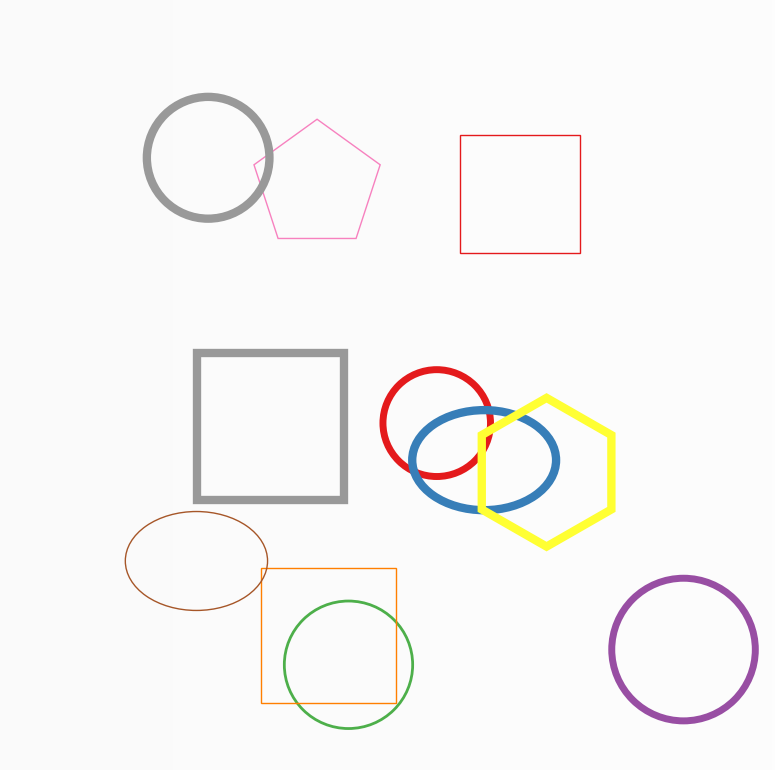[{"shape": "square", "thickness": 0.5, "radius": 0.39, "center": [0.671, 0.748]}, {"shape": "circle", "thickness": 2.5, "radius": 0.35, "center": [0.564, 0.451]}, {"shape": "oval", "thickness": 3, "radius": 0.46, "center": [0.625, 0.402]}, {"shape": "circle", "thickness": 1, "radius": 0.41, "center": [0.45, 0.137]}, {"shape": "circle", "thickness": 2.5, "radius": 0.46, "center": [0.882, 0.156]}, {"shape": "square", "thickness": 0.5, "radius": 0.44, "center": [0.424, 0.175]}, {"shape": "hexagon", "thickness": 3, "radius": 0.48, "center": [0.705, 0.387]}, {"shape": "oval", "thickness": 0.5, "radius": 0.46, "center": [0.253, 0.271]}, {"shape": "pentagon", "thickness": 0.5, "radius": 0.43, "center": [0.409, 0.76]}, {"shape": "circle", "thickness": 3, "radius": 0.4, "center": [0.269, 0.795]}, {"shape": "square", "thickness": 3, "radius": 0.47, "center": [0.349, 0.446]}]